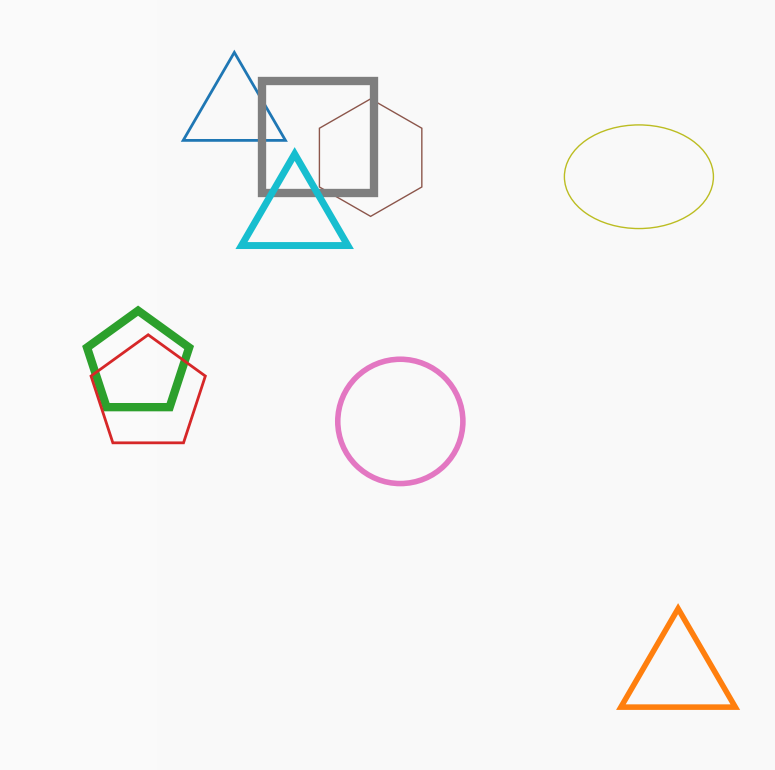[{"shape": "triangle", "thickness": 1, "radius": 0.38, "center": [0.302, 0.856]}, {"shape": "triangle", "thickness": 2, "radius": 0.43, "center": [0.875, 0.124]}, {"shape": "pentagon", "thickness": 3, "radius": 0.35, "center": [0.178, 0.527]}, {"shape": "pentagon", "thickness": 1, "radius": 0.39, "center": [0.191, 0.488]}, {"shape": "hexagon", "thickness": 0.5, "radius": 0.38, "center": [0.478, 0.795]}, {"shape": "circle", "thickness": 2, "radius": 0.4, "center": [0.517, 0.453]}, {"shape": "square", "thickness": 3, "radius": 0.36, "center": [0.41, 0.822]}, {"shape": "oval", "thickness": 0.5, "radius": 0.48, "center": [0.824, 0.77]}, {"shape": "triangle", "thickness": 2.5, "radius": 0.4, "center": [0.38, 0.721]}]